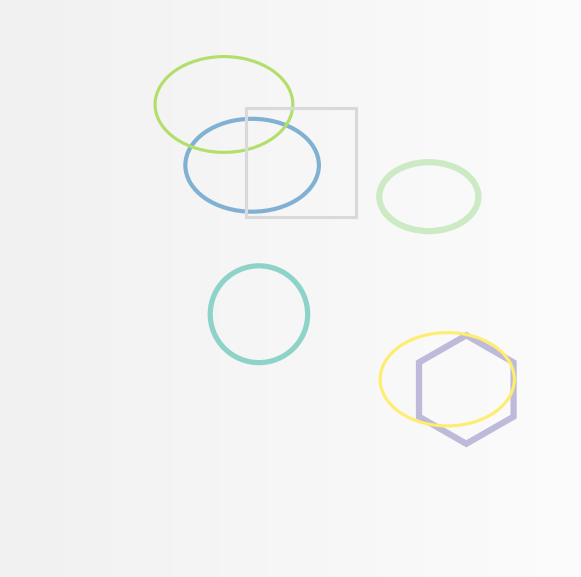[{"shape": "circle", "thickness": 2.5, "radius": 0.42, "center": [0.445, 0.455]}, {"shape": "hexagon", "thickness": 3, "radius": 0.47, "center": [0.802, 0.325]}, {"shape": "oval", "thickness": 2, "radius": 0.57, "center": [0.434, 0.713]}, {"shape": "oval", "thickness": 1.5, "radius": 0.59, "center": [0.385, 0.818]}, {"shape": "square", "thickness": 1.5, "radius": 0.47, "center": [0.518, 0.718]}, {"shape": "oval", "thickness": 3, "radius": 0.43, "center": [0.738, 0.659]}, {"shape": "oval", "thickness": 1.5, "radius": 0.58, "center": [0.769, 0.342]}]